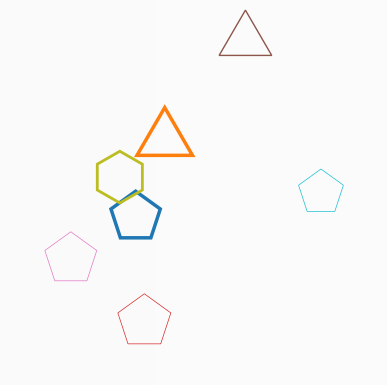[{"shape": "pentagon", "thickness": 2.5, "radius": 0.33, "center": [0.35, 0.436]}, {"shape": "triangle", "thickness": 2.5, "radius": 0.41, "center": [0.425, 0.638]}, {"shape": "pentagon", "thickness": 0.5, "radius": 0.36, "center": [0.373, 0.165]}, {"shape": "triangle", "thickness": 1, "radius": 0.39, "center": [0.633, 0.895]}, {"shape": "pentagon", "thickness": 0.5, "radius": 0.35, "center": [0.183, 0.328]}, {"shape": "hexagon", "thickness": 2, "radius": 0.34, "center": [0.309, 0.54]}, {"shape": "pentagon", "thickness": 0.5, "radius": 0.3, "center": [0.828, 0.5]}]